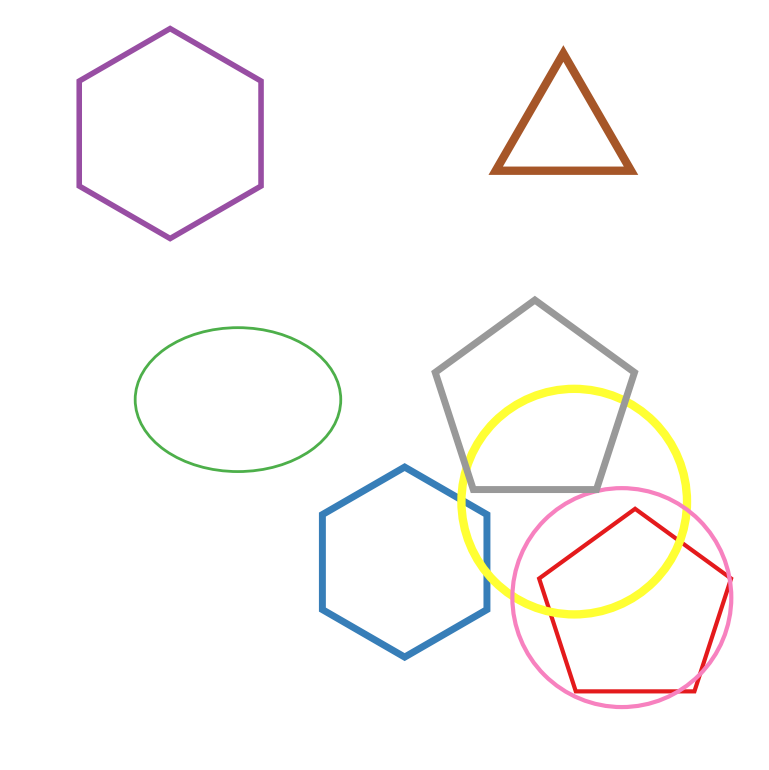[{"shape": "pentagon", "thickness": 1.5, "radius": 0.66, "center": [0.825, 0.208]}, {"shape": "hexagon", "thickness": 2.5, "radius": 0.62, "center": [0.526, 0.27]}, {"shape": "oval", "thickness": 1, "radius": 0.67, "center": [0.309, 0.481]}, {"shape": "hexagon", "thickness": 2, "radius": 0.68, "center": [0.221, 0.827]}, {"shape": "circle", "thickness": 3, "radius": 0.73, "center": [0.746, 0.349]}, {"shape": "triangle", "thickness": 3, "radius": 0.51, "center": [0.732, 0.829]}, {"shape": "circle", "thickness": 1.5, "radius": 0.71, "center": [0.808, 0.224]}, {"shape": "pentagon", "thickness": 2.5, "radius": 0.68, "center": [0.695, 0.474]}]